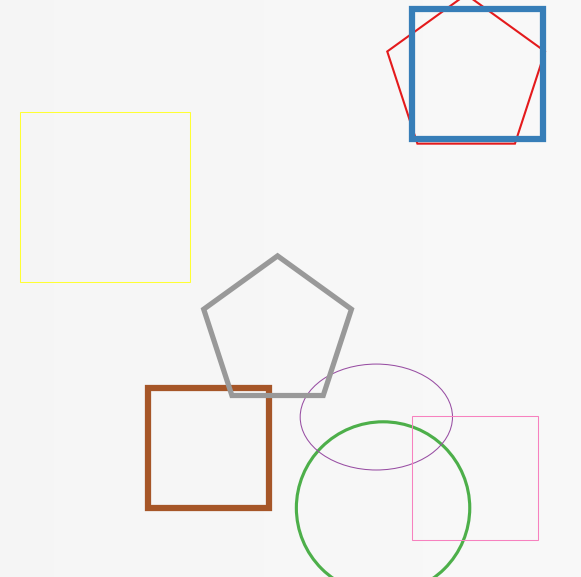[{"shape": "pentagon", "thickness": 1, "radius": 0.71, "center": [0.802, 0.866]}, {"shape": "square", "thickness": 3, "radius": 0.56, "center": [0.821, 0.87]}, {"shape": "circle", "thickness": 1.5, "radius": 0.75, "center": [0.659, 0.12]}, {"shape": "oval", "thickness": 0.5, "radius": 0.66, "center": [0.647, 0.277]}, {"shape": "square", "thickness": 0.5, "radius": 0.73, "center": [0.18, 0.658]}, {"shape": "square", "thickness": 3, "radius": 0.52, "center": [0.359, 0.223]}, {"shape": "square", "thickness": 0.5, "radius": 0.54, "center": [0.817, 0.171]}, {"shape": "pentagon", "thickness": 2.5, "radius": 0.67, "center": [0.478, 0.422]}]